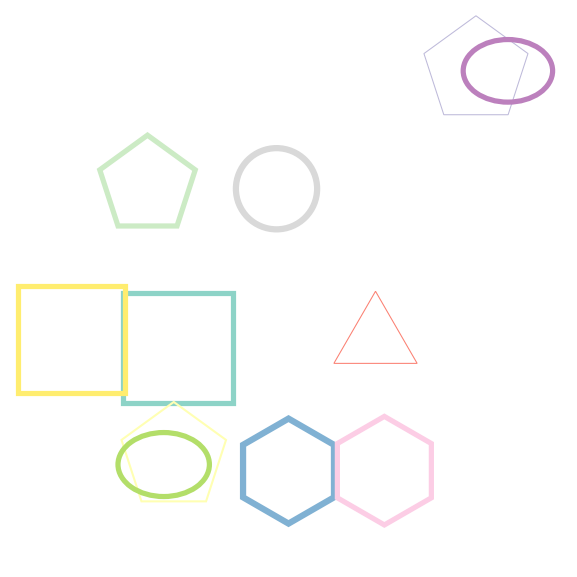[{"shape": "square", "thickness": 2.5, "radius": 0.47, "center": [0.308, 0.396]}, {"shape": "pentagon", "thickness": 1, "radius": 0.48, "center": [0.301, 0.208]}, {"shape": "pentagon", "thickness": 0.5, "radius": 0.47, "center": [0.824, 0.877]}, {"shape": "triangle", "thickness": 0.5, "radius": 0.42, "center": [0.65, 0.412]}, {"shape": "hexagon", "thickness": 3, "radius": 0.45, "center": [0.5, 0.183]}, {"shape": "oval", "thickness": 2.5, "radius": 0.4, "center": [0.283, 0.195]}, {"shape": "hexagon", "thickness": 2.5, "radius": 0.47, "center": [0.666, 0.184]}, {"shape": "circle", "thickness": 3, "radius": 0.35, "center": [0.479, 0.672]}, {"shape": "oval", "thickness": 2.5, "radius": 0.39, "center": [0.879, 0.876]}, {"shape": "pentagon", "thickness": 2.5, "radius": 0.43, "center": [0.255, 0.678]}, {"shape": "square", "thickness": 2.5, "radius": 0.46, "center": [0.124, 0.412]}]